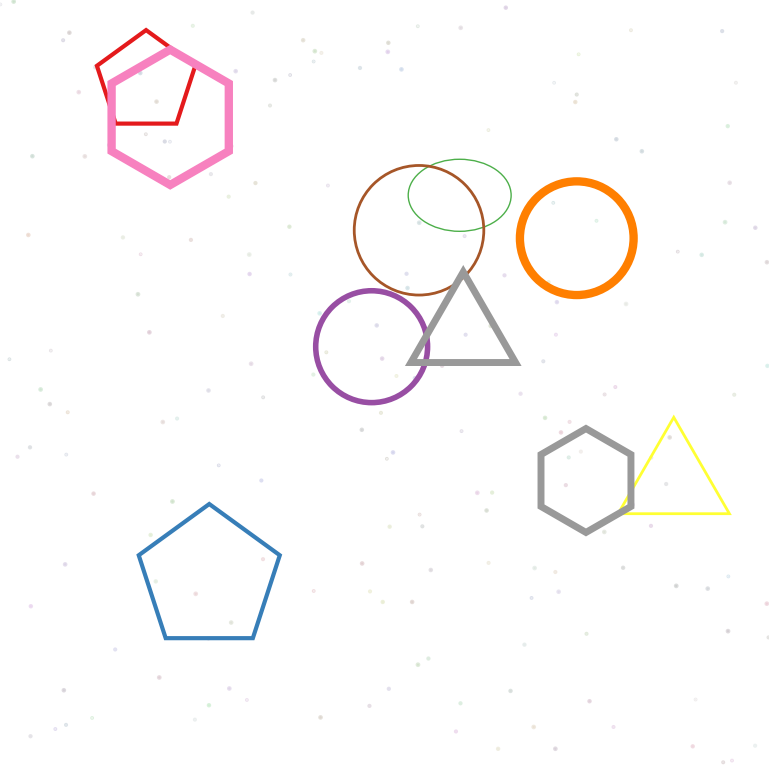[{"shape": "pentagon", "thickness": 1.5, "radius": 0.34, "center": [0.19, 0.894]}, {"shape": "pentagon", "thickness": 1.5, "radius": 0.48, "center": [0.272, 0.249]}, {"shape": "oval", "thickness": 0.5, "radius": 0.33, "center": [0.597, 0.746]}, {"shape": "circle", "thickness": 2, "radius": 0.36, "center": [0.483, 0.55]}, {"shape": "circle", "thickness": 3, "radius": 0.37, "center": [0.749, 0.691]}, {"shape": "triangle", "thickness": 1, "radius": 0.42, "center": [0.875, 0.375]}, {"shape": "circle", "thickness": 1, "radius": 0.42, "center": [0.544, 0.701]}, {"shape": "hexagon", "thickness": 3, "radius": 0.44, "center": [0.221, 0.848]}, {"shape": "hexagon", "thickness": 2.5, "radius": 0.34, "center": [0.761, 0.376]}, {"shape": "triangle", "thickness": 2.5, "radius": 0.39, "center": [0.602, 0.568]}]